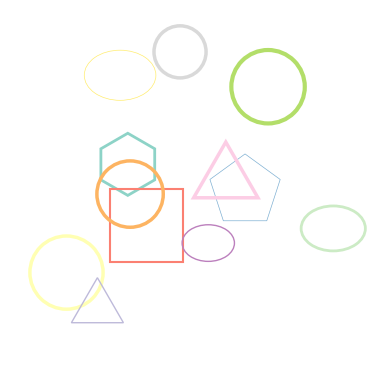[{"shape": "hexagon", "thickness": 2, "radius": 0.4, "center": [0.332, 0.573]}, {"shape": "circle", "thickness": 2.5, "radius": 0.48, "center": [0.173, 0.292]}, {"shape": "triangle", "thickness": 1, "radius": 0.39, "center": [0.253, 0.201]}, {"shape": "square", "thickness": 1.5, "radius": 0.47, "center": [0.381, 0.413]}, {"shape": "pentagon", "thickness": 0.5, "radius": 0.48, "center": [0.637, 0.504]}, {"shape": "circle", "thickness": 2.5, "radius": 0.43, "center": [0.338, 0.496]}, {"shape": "circle", "thickness": 3, "radius": 0.48, "center": [0.696, 0.775]}, {"shape": "triangle", "thickness": 2.5, "radius": 0.48, "center": [0.586, 0.535]}, {"shape": "circle", "thickness": 2.5, "radius": 0.34, "center": [0.468, 0.865]}, {"shape": "oval", "thickness": 1, "radius": 0.34, "center": [0.541, 0.369]}, {"shape": "oval", "thickness": 2, "radius": 0.42, "center": [0.866, 0.407]}, {"shape": "oval", "thickness": 0.5, "radius": 0.47, "center": [0.312, 0.805]}]